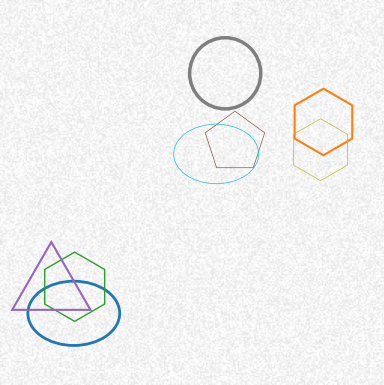[{"shape": "oval", "thickness": 2, "radius": 0.6, "center": [0.192, 0.186]}, {"shape": "hexagon", "thickness": 1.5, "radius": 0.43, "center": [0.84, 0.683]}, {"shape": "hexagon", "thickness": 1, "radius": 0.45, "center": [0.194, 0.255]}, {"shape": "triangle", "thickness": 1.5, "radius": 0.59, "center": [0.133, 0.254]}, {"shape": "pentagon", "thickness": 0.5, "radius": 0.41, "center": [0.61, 0.63]}, {"shape": "circle", "thickness": 2.5, "radius": 0.46, "center": [0.585, 0.81]}, {"shape": "hexagon", "thickness": 0.5, "radius": 0.4, "center": [0.833, 0.611]}, {"shape": "oval", "thickness": 0.5, "radius": 0.55, "center": [0.562, 0.6]}]